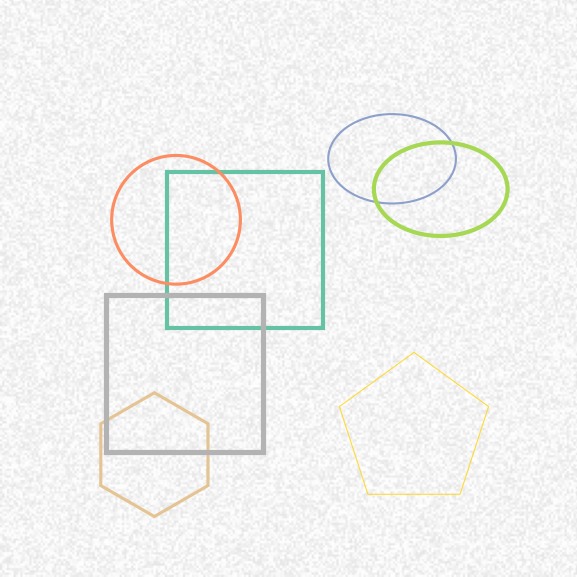[{"shape": "square", "thickness": 2, "radius": 0.68, "center": [0.424, 0.566]}, {"shape": "circle", "thickness": 1.5, "radius": 0.56, "center": [0.305, 0.619]}, {"shape": "oval", "thickness": 1, "radius": 0.55, "center": [0.679, 0.724]}, {"shape": "oval", "thickness": 2, "radius": 0.58, "center": [0.763, 0.672]}, {"shape": "pentagon", "thickness": 0.5, "radius": 0.68, "center": [0.717, 0.253]}, {"shape": "hexagon", "thickness": 1.5, "radius": 0.54, "center": [0.267, 0.212]}, {"shape": "square", "thickness": 2.5, "radius": 0.68, "center": [0.319, 0.353]}]